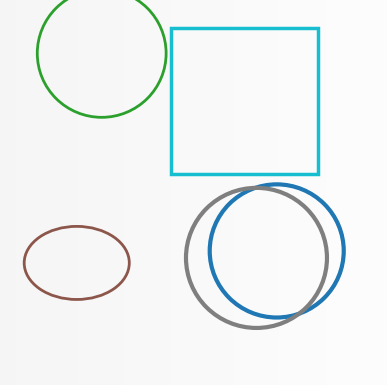[{"shape": "circle", "thickness": 3, "radius": 0.86, "center": [0.714, 0.348]}, {"shape": "circle", "thickness": 2, "radius": 0.83, "center": [0.262, 0.861]}, {"shape": "oval", "thickness": 2, "radius": 0.68, "center": [0.198, 0.317]}, {"shape": "circle", "thickness": 3, "radius": 0.91, "center": [0.662, 0.33]}, {"shape": "square", "thickness": 2.5, "radius": 0.95, "center": [0.63, 0.737]}]